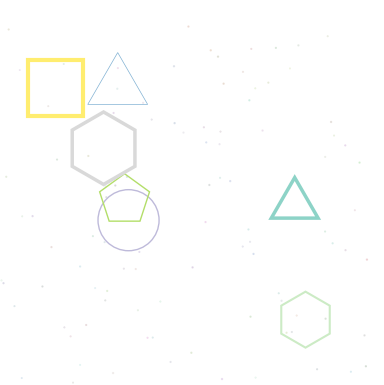[{"shape": "triangle", "thickness": 2.5, "radius": 0.35, "center": [0.765, 0.469]}, {"shape": "circle", "thickness": 1, "radius": 0.4, "center": [0.334, 0.428]}, {"shape": "triangle", "thickness": 0.5, "radius": 0.45, "center": [0.306, 0.774]}, {"shape": "pentagon", "thickness": 1, "radius": 0.34, "center": [0.324, 0.481]}, {"shape": "hexagon", "thickness": 2.5, "radius": 0.47, "center": [0.269, 0.615]}, {"shape": "hexagon", "thickness": 1.5, "radius": 0.36, "center": [0.794, 0.17]}, {"shape": "square", "thickness": 3, "radius": 0.36, "center": [0.144, 0.772]}]